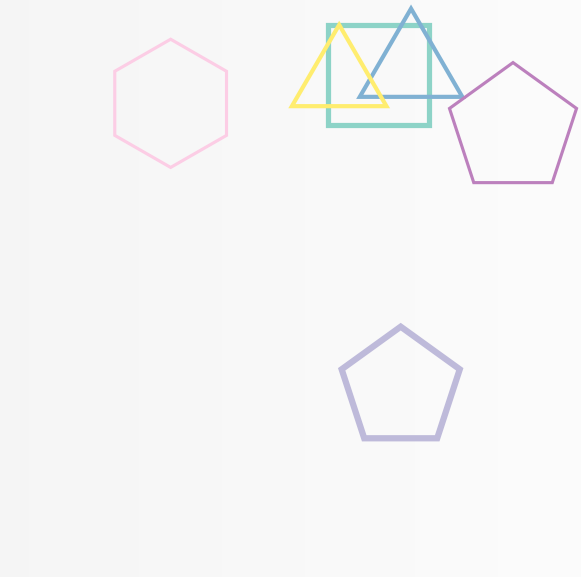[{"shape": "square", "thickness": 2.5, "radius": 0.44, "center": [0.651, 0.869]}, {"shape": "pentagon", "thickness": 3, "radius": 0.53, "center": [0.689, 0.327]}, {"shape": "triangle", "thickness": 2, "radius": 0.51, "center": [0.707, 0.882]}, {"shape": "hexagon", "thickness": 1.5, "radius": 0.55, "center": [0.294, 0.82]}, {"shape": "pentagon", "thickness": 1.5, "radius": 0.57, "center": [0.883, 0.776]}, {"shape": "triangle", "thickness": 2, "radius": 0.47, "center": [0.584, 0.862]}]